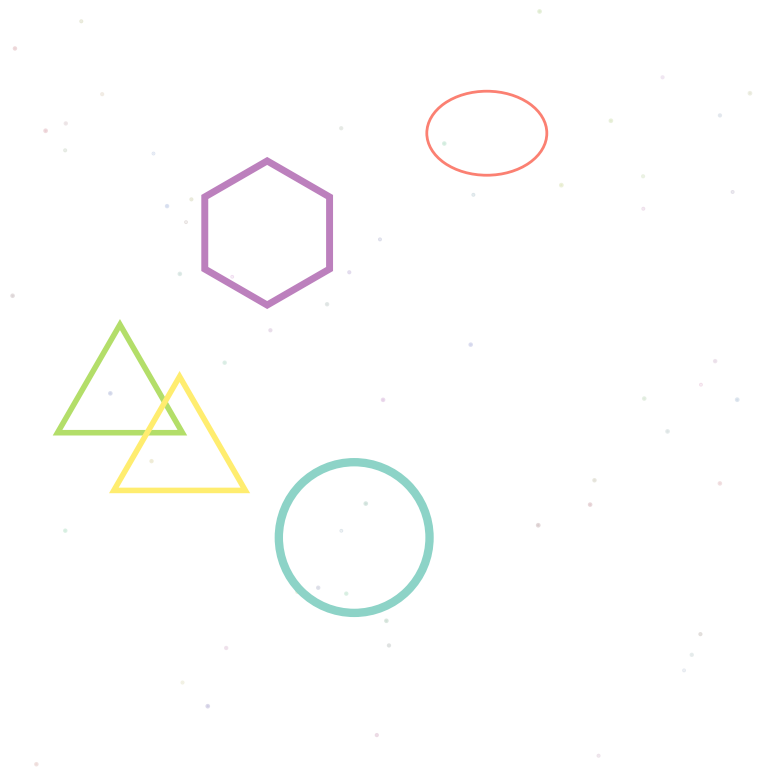[{"shape": "circle", "thickness": 3, "radius": 0.49, "center": [0.46, 0.302]}, {"shape": "oval", "thickness": 1, "radius": 0.39, "center": [0.632, 0.827]}, {"shape": "triangle", "thickness": 2, "radius": 0.47, "center": [0.156, 0.485]}, {"shape": "hexagon", "thickness": 2.5, "radius": 0.47, "center": [0.347, 0.697]}, {"shape": "triangle", "thickness": 2, "radius": 0.49, "center": [0.233, 0.412]}]